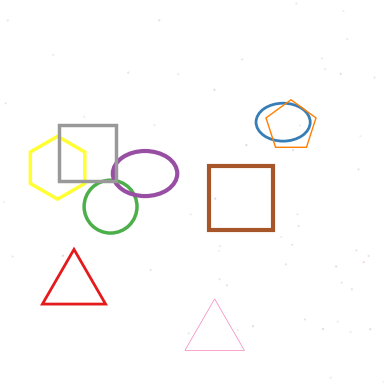[{"shape": "triangle", "thickness": 2, "radius": 0.47, "center": [0.192, 0.258]}, {"shape": "oval", "thickness": 2, "radius": 0.35, "center": [0.735, 0.683]}, {"shape": "circle", "thickness": 2.5, "radius": 0.34, "center": [0.287, 0.463]}, {"shape": "oval", "thickness": 3, "radius": 0.42, "center": [0.377, 0.549]}, {"shape": "pentagon", "thickness": 1, "radius": 0.34, "center": [0.756, 0.673]}, {"shape": "hexagon", "thickness": 2.5, "radius": 0.41, "center": [0.15, 0.564]}, {"shape": "square", "thickness": 3, "radius": 0.41, "center": [0.625, 0.487]}, {"shape": "triangle", "thickness": 0.5, "radius": 0.45, "center": [0.558, 0.134]}, {"shape": "square", "thickness": 2.5, "radius": 0.37, "center": [0.228, 0.603]}]